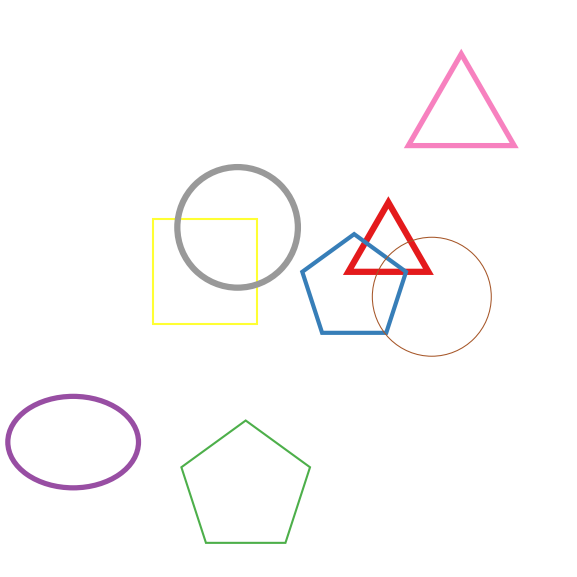[{"shape": "triangle", "thickness": 3, "radius": 0.4, "center": [0.673, 0.568]}, {"shape": "pentagon", "thickness": 2, "radius": 0.47, "center": [0.613, 0.499]}, {"shape": "pentagon", "thickness": 1, "radius": 0.59, "center": [0.425, 0.154]}, {"shape": "oval", "thickness": 2.5, "radius": 0.57, "center": [0.127, 0.234]}, {"shape": "square", "thickness": 1, "radius": 0.45, "center": [0.355, 0.529]}, {"shape": "circle", "thickness": 0.5, "radius": 0.51, "center": [0.748, 0.485]}, {"shape": "triangle", "thickness": 2.5, "radius": 0.53, "center": [0.799, 0.8]}, {"shape": "circle", "thickness": 3, "radius": 0.52, "center": [0.411, 0.605]}]